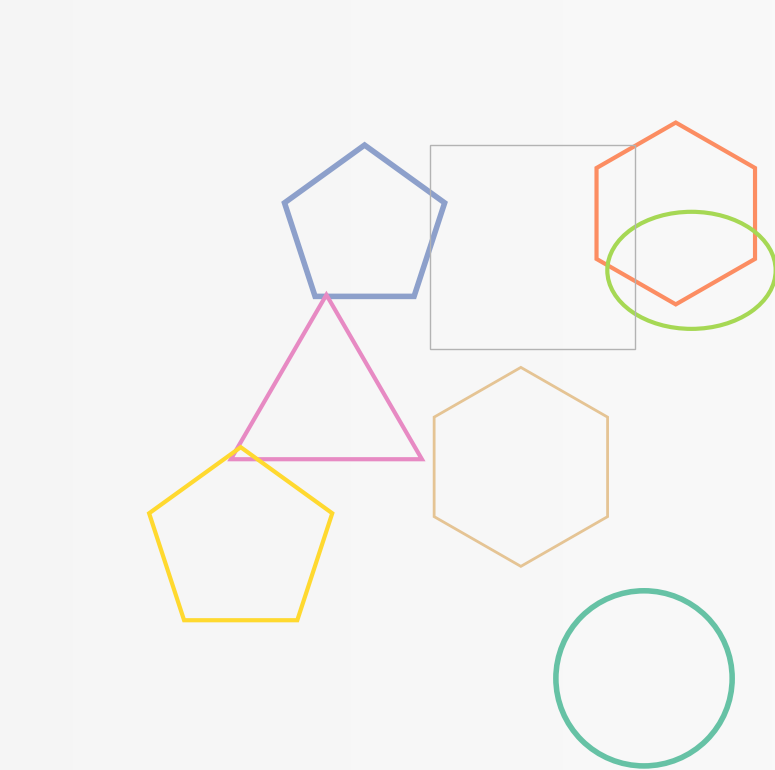[{"shape": "circle", "thickness": 2, "radius": 0.57, "center": [0.831, 0.119]}, {"shape": "hexagon", "thickness": 1.5, "radius": 0.59, "center": [0.872, 0.723]}, {"shape": "pentagon", "thickness": 2, "radius": 0.54, "center": [0.47, 0.703]}, {"shape": "triangle", "thickness": 1.5, "radius": 0.71, "center": [0.421, 0.475]}, {"shape": "oval", "thickness": 1.5, "radius": 0.54, "center": [0.892, 0.649]}, {"shape": "pentagon", "thickness": 1.5, "radius": 0.62, "center": [0.311, 0.295]}, {"shape": "hexagon", "thickness": 1, "radius": 0.65, "center": [0.672, 0.394]}, {"shape": "square", "thickness": 0.5, "radius": 0.66, "center": [0.688, 0.679]}]